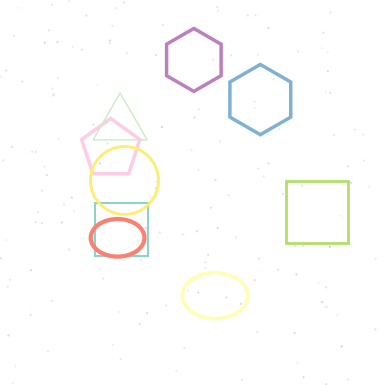[{"shape": "square", "thickness": 1.5, "radius": 0.34, "center": [0.316, 0.403]}, {"shape": "oval", "thickness": 2.5, "radius": 0.43, "center": [0.559, 0.232]}, {"shape": "oval", "thickness": 3, "radius": 0.35, "center": [0.305, 0.382]}, {"shape": "hexagon", "thickness": 2.5, "radius": 0.46, "center": [0.676, 0.741]}, {"shape": "square", "thickness": 2, "radius": 0.4, "center": [0.824, 0.449]}, {"shape": "pentagon", "thickness": 2.5, "radius": 0.4, "center": [0.288, 0.613]}, {"shape": "hexagon", "thickness": 2.5, "radius": 0.41, "center": [0.504, 0.844]}, {"shape": "triangle", "thickness": 1, "radius": 0.41, "center": [0.312, 0.677]}, {"shape": "circle", "thickness": 2, "radius": 0.44, "center": [0.323, 0.531]}]